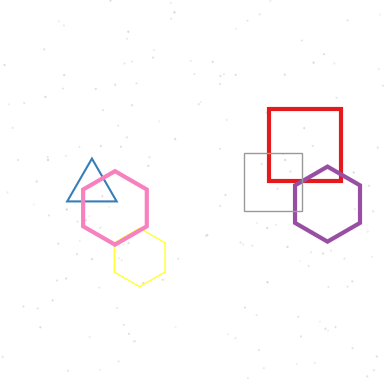[{"shape": "square", "thickness": 3, "radius": 0.47, "center": [0.792, 0.624]}, {"shape": "triangle", "thickness": 1.5, "radius": 0.37, "center": [0.239, 0.514]}, {"shape": "hexagon", "thickness": 3, "radius": 0.49, "center": [0.851, 0.47]}, {"shape": "hexagon", "thickness": 1, "radius": 0.38, "center": [0.363, 0.331]}, {"shape": "hexagon", "thickness": 3, "radius": 0.48, "center": [0.299, 0.46]}, {"shape": "square", "thickness": 1, "radius": 0.38, "center": [0.709, 0.527]}]